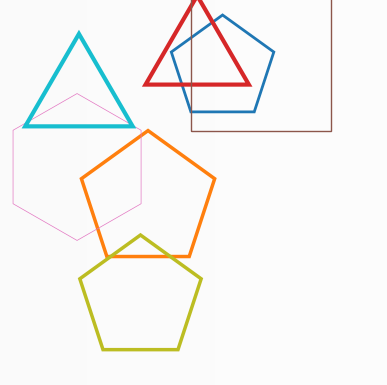[{"shape": "pentagon", "thickness": 2, "radius": 0.7, "center": [0.574, 0.822]}, {"shape": "pentagon", "thickness": 2.5, "radius": 0.9, "center": [0.382, 0.48]}, {"shape": "triangle", "thickness": 3, "radius": 0.77, "center": [0.509, 0.857]}, {"shape": "square", "thickness": 1, "radius": 0.9, "center": [0.673, 0.84]}, {"shape": "hexagon", "thickness": 0.5, "radius": 0.95, "center": [0.199, 0.566]}, {"shape": "pentagon", "thickness": 2.5, "radius": 0.82, "center": [0.363, 0.225]}, {"shape": "triangle", "thickness": 3, "radius": 0.8, "center": [0.204, 0.752]}]